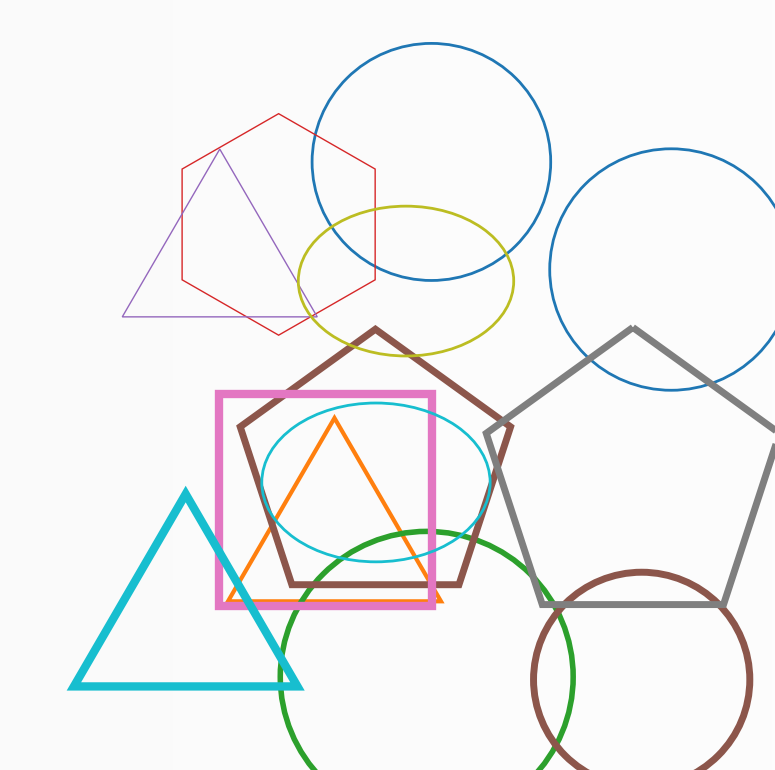[{"shape": "circle", "thickness": 1, "radius": 0.78, "center": [0.866, 0.65]}, {"shape": "circle", "thickness": 1, "radius": 0.77, "center": [0.557, 0.79]}, {"shape": "triangle", "thickness": 1.5, "radius": 0.79, "center": [0.432, 0.298]}, {"shape": "circle", "thickness": 2, "radius": 0.94, "center": [0.551, 0.121]}, {"shape": "hexagon", "thickness": 0.5, "radius": 0.72, "center": [0.36, 0.709]}, {"shape": "triangle", "thickness": 0.5, "radius": 0.73, "center": [0.284, 0.661]}, {"shape": "pentagon", "thickness": 2.5, "radius": 0.92, "center": [0.484, 0.389]}, {"shape": "circle", "thickness": 2.5, "radius": 0.7, "center": [0.828, 0.117]}, {"shape": "square", "thickness": 3, "radius": 0.69, "center": [0.42, 0.351]}, {"shape": "pentagon", "thickness": 2.5, "radius": 0.99, "center": [0.817, 0.376]}, {"shape": "oval", "thickness": 1, "radius": 0.69, "center": [0.524, 0.635]}, {"shape": "triangle", "thickness": 3, "radius": 0.83, "center": [0.24, 0.192]}, {"shape": "oval", "thickness": 1, "radius": 0.74, "center": [0.485, 0.373]}]